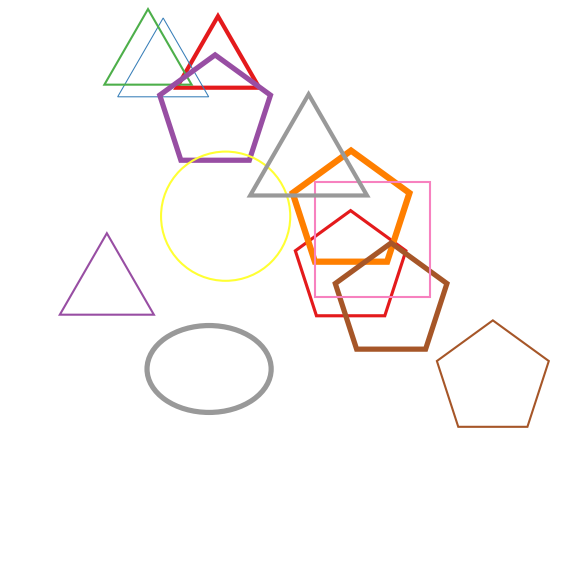[{"shape": "pentagon", "thickness": 1.5, "radius": 0.5, "center": [0.607, 0.534]}, {"shape": "triangle", "thickness": 2, "radius": 0.41, "center": [0.377, 0.889]}, {"shape": "triangle", "thickness": 0.5, "radius": 0.45, "center": [0.283, 0.877]}, {"shape": "triangle", "thickness": 1, "radius": 0.44, "center": [0.256, 0.896]}, {"shape": "triangle", "thickness": 1, "radius": 0.47, "center": [0.185, 0.501]}, {"shape": "pentagon", "thickness": 2.5, "radius": 0.5, "center": [0.372, 0.803]}, {"shape": "pentagon", "thickness": 3, "radius": 0.53, "center": [0.608, 0.632]}, {"shape": "circle", "thickness": 1, "radius": 0.56, "center": [0.391, 0.625]}, {"shape": "pentagon", "thickness": 1, "radius": 0.51, "center": [0.853, 0.342]}, {"shape": "pentagon", "thickness": 2.5, "radius": 0.51, "center": [0.677, 0.477]}, {"shape": "square", "thickness": 1, "radius": 0.5, "center": [0.645, 0.585]}, {"shape": "oval", "thickness": 2.5, "radius": 0.54, "center": [0.362, 0.36]}, {"shape": "triangle", "thickness": 2, "radius": 0.58, "center": [0.534, 0.719]}]